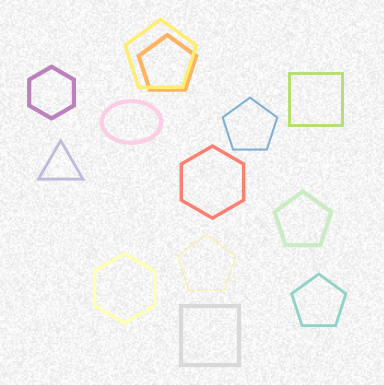[{"shape": "pentagon", "thickness": 2, "radius": 0.37, "center": [0.828, 0.214]}, {"shape": "hexagon", "thickness": 2.5, "radius": 0.45, "center": [0.324, 0.251]}, {"shape": "triangle", "thickness": 2, "radius": 0.33, "center": [0.158, 0.568]}, {"shape": "hexagon", "thickness": 2.5, "radius": 0.47, "center": [0.552, 0.527]}, {"shape": "pentagon", "thickness": 1.5, "radius": 0.37, "center": [0.649, 0.672]}, {"shape": "pentagon", "thickness": 3, "radius": 0.39, "center": [0.435, 0.831]}, {"shape": "square", "thickness": 2, "radius": 0.34, "center": [0.82, 0.743]}, {"shape": "oval", "thickness": 3, "radius": 0.39, "center": [0.341, 0.683]}, {"shape": "square", "thickness": 3, "radius": 0.38, "center": [0.545, 0.128]}, {"shape": "hexagon", "thickness": 3, "radius": 0.34, "center": [0.134, 0.76]}, {"shape": "pentagon", "thickness": 3, "radius": 0.39, "center": [0.787, 0.426]}, {"shape": "pentagon", "thickness": 0.5, "radius": 0.4, "center": [0.537, 0.311]}, {"shape": "pentagon", "thickness": 2.5, "radius": 0.49, "center": [0.417, 0.852]}]